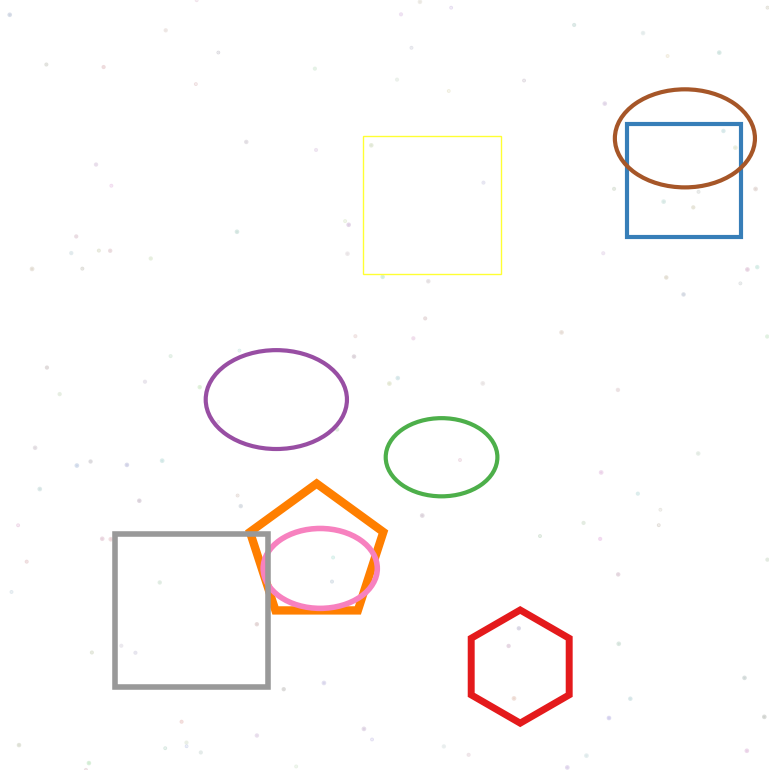[{"shape": "hexagon", "thickness": 2.5, "radius": 0.37, "center": [0.676, 0.134]}, {"shape": "square", "thickness": 1.5, "radius": 0.37, "center": [0.888, 0.766]}, {"shape": "oval", "thickness": 1.5, "radius": 0.36, "center": [0.573, 0.406]}, {"shape": "oval", "thickness": 1.5, "radius": 0.46, "center": [0.359, 0.481]}, {"shape": "pentagon", "thickness": 3, "radius": 0.46, "center": [0.411, 0.281]}, {"shape": "square", "thickness": 0.5, "radius": 0.45, "center": [0.561, 0.733]}, {"shape": "oval", "thickness": 1.5, "radius": 0.45, "center": [0.889, 0.82]}, {"shape": "oval", "thickness": 2, "radius": 0.37, "center": [0.416, 0.262]}, {"shape": "square", "thickness": 2, "radius": 0.5, "center": [0.249, 0.207]}]